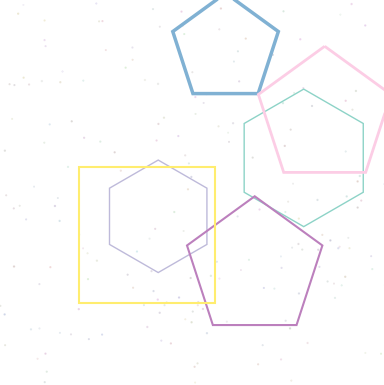[{"shape": "hexagon", "thickness": 1, "radius": 0.89, "center": [0.789, 0.59]}, {"shape": "hexagon", "thickness": 1, "radius": 0.73, "center": [0.411, 0.438]}, {"shape": "pentagon", "thickness": 2.5, "radius": 0.72, "center": [0.586, 0.874]}, {"shape": "pentagon", "thickness": 2, "radius": 0.91, "center": [0.843, 0.699]}, {"shape": "pentagon", "thickness": 1.5, "radius": 0.92, "center": [0.662, 0.305]}, {"shape": "square", "thickness": 1.5, "radius": 0.88, "center": [0.382, 0.39]}]